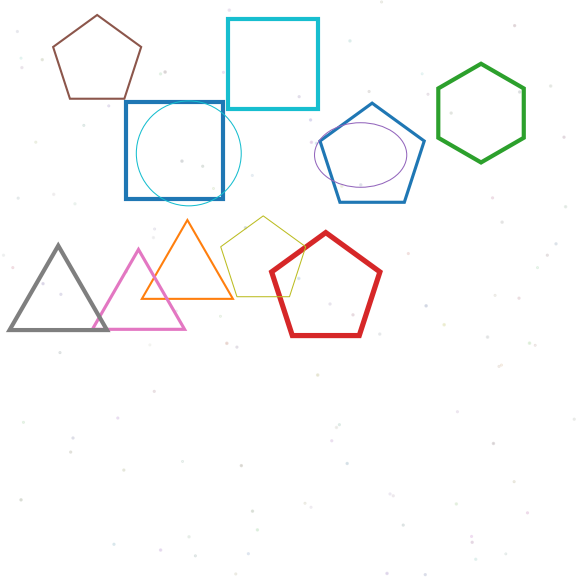[{"shape": "pentagon", "thickness": 1.5, "radius": 0.47, "center": [0.644, 0.726]}, {"shape": "square", "thickness": 2, "radius": 0.42, "center": [0.303, 0.739]}, {"shape": "triangle", "thickness": 1, "radius": 0.46, "center": [0.324, 0.527]}, {"shape": "hexagon", "thickness": 2, "radius": 0.43, "center": [0.833, 0.803]}, {"shape": "pentagon", "thickness": 2.5, "radius": 0.49, "center": [0.564, 0.498]}, {"shape": "oval", "thickness": 0.5, "radius": 0.4, "center": [0.624, 0.731]}, {"shape": "pentagon", "thickness": 1, "radius": 0.4, "center": [0.168, 0.893]}, {"shape": "triangle", "thickness": 1.5, "radius": 0.46, "center": [0.24, 0.475]}, {"shape": "triangle", "thickness": 2, "radius": 0.49, "center": [0.101, 0.476]}, {"shape": "pentagon", "thickness": 0.5, "radius": 0.39, "center": [0.456, 0.548]}, {"shape": "square", "thickness": 2, "radius": 0.39, "center": [0.473, 0.888]}, {"shape": "circle", "thickness": 0.5, "radius": 0.45, "center": [0.327, 0.734]}]